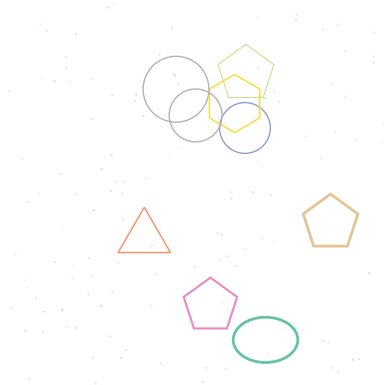[{"shape": "oval", "thickness": 2, "radius": 0.42, "center": [0.69, 0.117]}, {"shape": "triangle", "thickness": 1, "radius": 0.39, "center": [0.375, 0.383]}, {"shape": "circle", "thickness": 1, "radius": 0.33, "center": [0.636, 0.668]}, {"shape": "pentagon", "thickness": 1.5, "radius": 0.36, "center": [0.547, 0.206]}, {"shape": "pentagon", "thickness": 0.5, "radius": 0.38, "center": [0.639, 0.809]}, {"shape": "hexagon", "thickness": 1, "radius": 0.38, "center": [0.609, 0.731]}, {"shape": "pentagon", "thickness": 2, "radius": 0.37, "center": [0.859, 0.421]}, {"shape": "circle", "thickness": 1, "radius": 0.43, "center": [0.457, 0.768]}, {"shape": "circle", "thickness": 1, "radius": 0.34, "center": [0.508, 0.7]}]